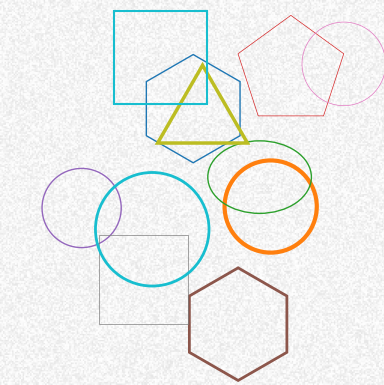[{"shape": "hexagon", "thickness": 1, "radius": 0.7, "center": [0.502, 0.718]}, {"shape": "circle", "thickness": 3, "radius": 0.6, "center": [0.703, 0.464]}, {"shape": "oval", "thickness": 1, "radius": 0.67, "center": [0.674, 0.54]}, {"shape": "pentagon", "thickness": 0.5, "radius": 0.72, "center": [0.756, 0.816]}, {"shape": "circle", "thickness": 1, "radius": 0.51, "center": [0.212, 0.46]}, {"shape": "hexagon", "thickness": 2, "radius": 0.73, "center": [0.619, 0.158]}, {"shape": "circle", "thickness": 0.5, "radius": 0.54, "center": [0.893, 0.834]}, {"shape": "square", "thickness": 0.5, "radius": 0.58, "center": [0.374, 0.274]}, {"shape": "triangle", "thickness": 2.5, "radius": 0.67, "center": [0.526, 0.696]}, {"shape": "circle", "thickness": 2, "radius": 0.74, "center": [0.395, 0.405]}, {"shape": "square", "thickness": 1.5, "radius": 0.61, "center": [0.416, 0.85]}]